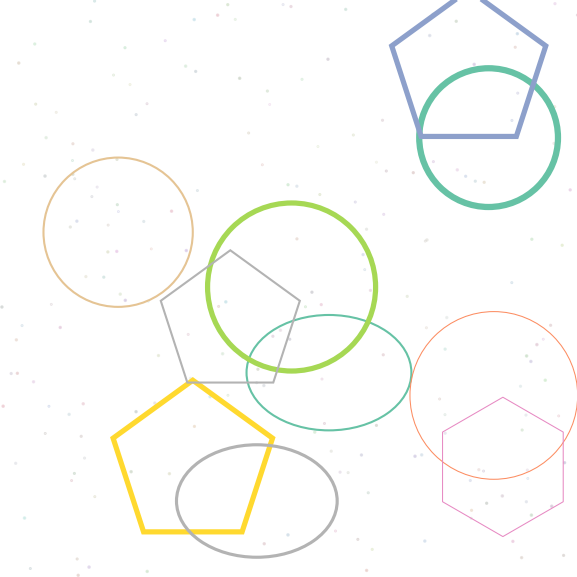[{"shape": "circle", "thickness": 3, "radius": 0.6, "center": [0.846, 0.761]}, {"shape": "oval", "thickness": 1, "radius": 0.71, "center": [0.57, 0.354]}, {"shape": "circle", "thickness": 0.5, "radius": 0.73, "center": [0.855, 0.314]}, {"shape": "pentagon", "thickness": 2.5, "radius": 0.7, "center": [0.812, 0.876]}, {"shape": "hexagon", "thickness": 0.5, "radius": 0.6, "center": [0.871, 0.191]}, {"shape": "circle", "thickness": 2.5, "radius": 0.73, "center": [0.505, 0.502]}, {"shape": "pentagon", "thickness": 2.5, "radius": 0.73, "center": [0.334, 0.196]}, {"shape": "circle", "thickness": 1, "radius": 0.65, "center": [0.205, 0.597]}, {"shape": "pentagon", "thickness": 1, "radius": 0.63, "center": [0.399, 0.439]}, {"shape": "oval", "thickness": 1.5, "radius": 0.7, "center": [0.445, 0.132]}]